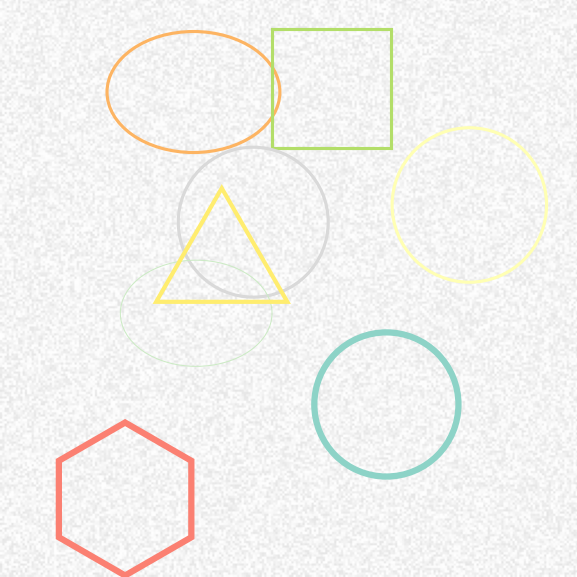[{"shape": "circle", "thickness": 3, "radius": 0.62, "center": [0.669, 0.299]}, {"shape": "circle", "thickness": 1.5, "radius": 0.67, "center": [0.813, 0.644]}, {"shape": "hexagon", "thickness": 3, "radius": 0.66, "center": [0.217, 0.135]}, {"shape": "oval", "thickness": 1.5, "radius": 0.75, "center": [0.335, 0.84]}, {"shape": "square", "thickness": 1.5, "radius": 0.52, "center": [0.574, 0.846]}, {"shape": "circle", "thickness": 1.5, "radius": 0.65, "center": [0.439, 0.614]}, {"shape": "oval", "thickness": 0.5, "radius": 0.66, "center": [0.34, 0.457]}, {"shape": "triangle", "thickness": 2, "radius": 0.66, "center": [0.384, 0.542]}]